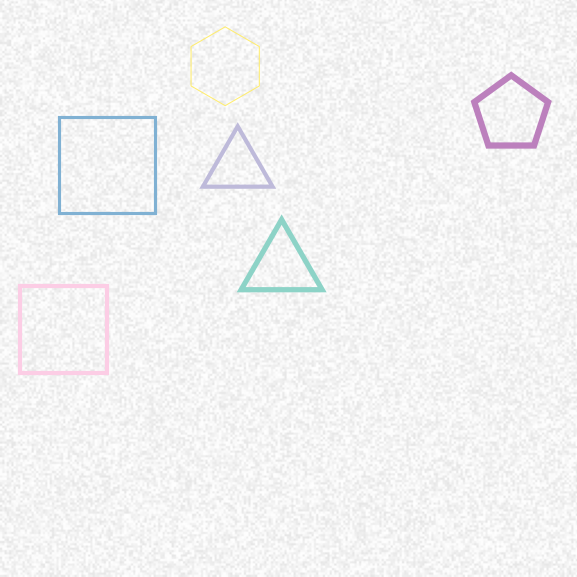[{"shape": "triangle", "thickness": 2.5, "radius": 0.4, "center": [0.488, 0.538]}, {"shape": "triangle", "thickness": 2, "radius": 0.35, "center": [0.412, 0.711]}, {"shape": "square", "thickness": 1.5, "radius": 0.42, "center": [0.185, 0.714]}, {"shape": "square", "thickness": 2, "radius": 0.38, "center": [0.11, 0.428]}, {"shape": "pentagon", "thickness": 3, "radius": 0.34, "center": [0.885, 0.802]}, {"shape": "hexagon", "thickness": 0.5, "radius": 0.34, "center": [0.39, 0.884]}]